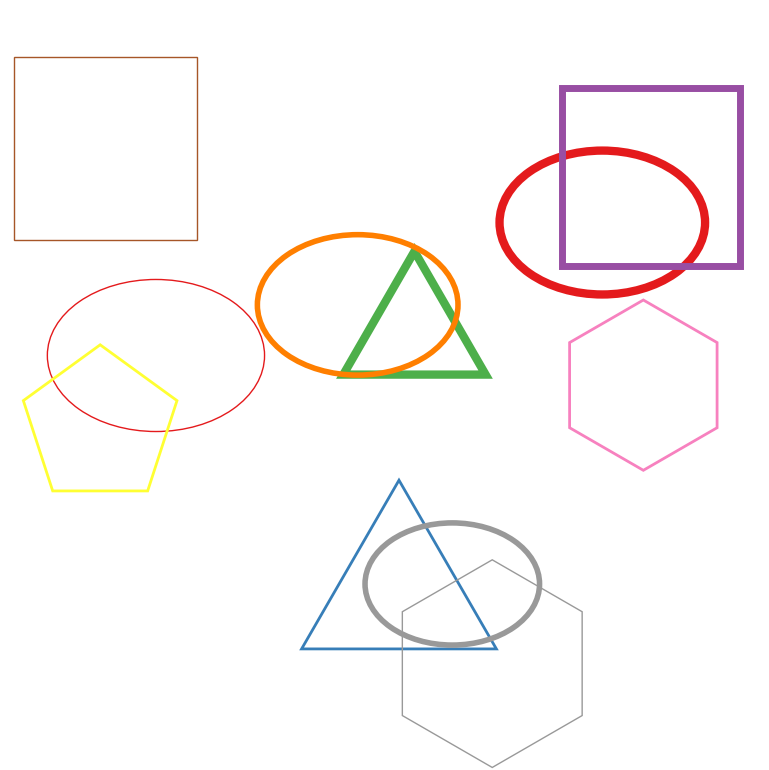[{"shape": "oval", "thickness": 0.5, "radius": 0.71, "center": [0.203, 0.538]}, {"shape": "oval", "thickness": 3, "radius": 0.67, "center": [0.782, 0.711]}, {"shape": "triangle", "thickness": 1, "radius": 0.73, "center": [0.518, 0.23]}, {"shape": "triangle", "thickness": 3, "radius": 0.53, "center": [0.538, 0.567]}, {"shape": "square", "thickness": 2.5, "radius": 0.58, "center": [0.845, 0.77]}, {"shape": "oval", "thickness": 2, "radius": 0.65, "center": [0.465, 0.604]}, {"shape": "pentagon", "thickness": 1, "radius": 0.52, "center": [0.13, 0.447]}, {"shape": "square", "thickness": 0.5, "radius": 0.59, "center": [0.137, 0.807]}, {"shape": "hexagon", "thickness": 1, "radius": 0.55, "center": [0.836, 0.5]}, {"shape": "oval", "thickness": 2, "radius": 0.57, "center": [0.587, 0.242]}, {"shape": "hexagon", "thickness": 0.5, "radius": 0.67, "center": [0.639, 0.138]}]